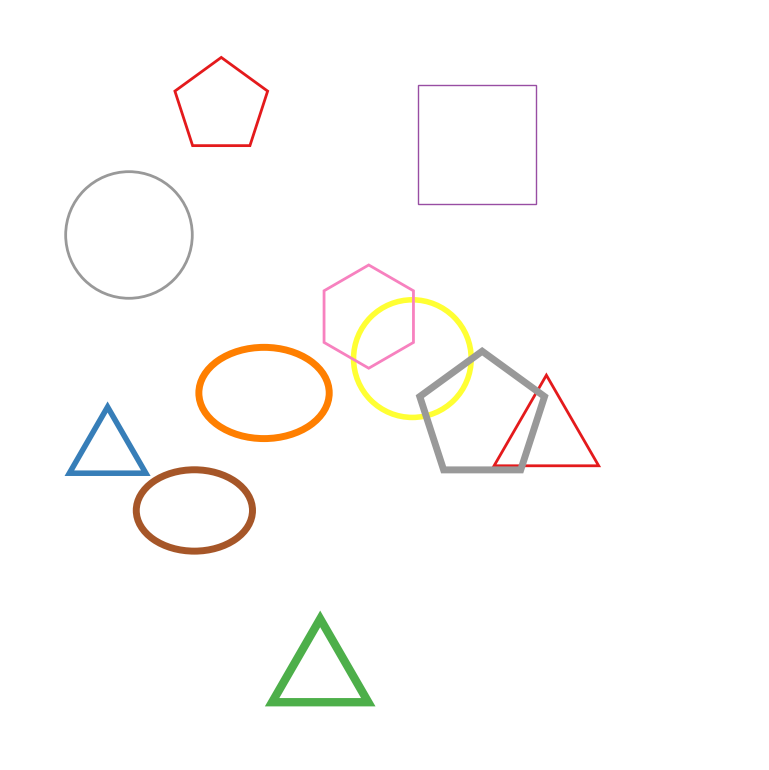[{"shape": "triangle", "thickness": 1, "radius": 0.39, "center": [0.71, 0.434]}, {"shape": "pentagon", "thickness": 1, "radius": 0.32, "center": [0.287, 0.862]}, {"shape": "triangle", "thickness": 2, "radius": 0.29, "center": [0.14, 0.414]}, {"shape": "triangle", "thickness": 3, "radius": 0.36, "center": [0.416, 0.124]}, {"shape": "square", "thickness": 0.5, "radius": 0.39, "center": [0.619, 0.813]}, {"shape": "oval", "thickness": 2.5, "radius": 0.42, "center": [0.343, 0.49]}, {"shape": "circle", "thickness": 2, "radius": 0.38, "center": [0.536, 0.534]}, {"shape": "oval", "thickness": 2.5, "radius": 0.38, "center": [0.252, 0.337]}, {"shape": "hexagon", "thickness": 1, "radius": 0.34, "center": [0.479, 0.589]}, {"shape": "circle", "thickness": 1, "radius": 0.41, "center": [0.167, 0.695]}, {"shape": "pentagon", "thickness": 2.5, "radius": 0.43, "center": [0.626, 0.459]}]